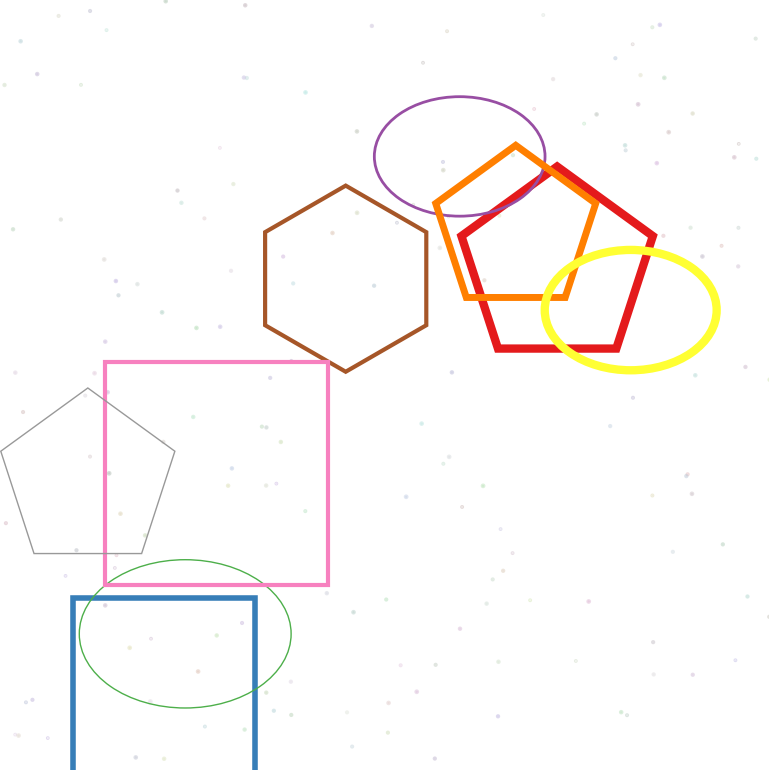[{"shape": "pentagon", "thickness": 3, "radius": 0.65, "center": [0.724, 0.653]}, {"shape": "square", "thickness": 2, "radius": 0.59, "center": [0.213, 0.105]}, {"shape": "oval", "thickness": 0.5, "radius": 0.69, "center": [0.241, 0.177]}, {"shape": "oval", "thickness": 1, "radius": 0.55, "center": [0.597, 0.797]}, {"shape": "pentagon", "thickness": 2.5, "radius": 0.55, "center": [0.67, 0.702]}, {"shape": "oval", "thickness": 3, "radius": 0.56, "center": [0.819, 0.597]}, {"shape": "hexagon", "thickness": 1.5, "radius": 0.6, "center": [0.449, 0.638]}, {"shape": "square", "thickness": 1.5, "radius": 0.72, "center": [0.281, 0.385]}, {"shape": "pentagon", "thickness": 0.5, "radius": 0.59, "center": [0.114, 0.377]}]